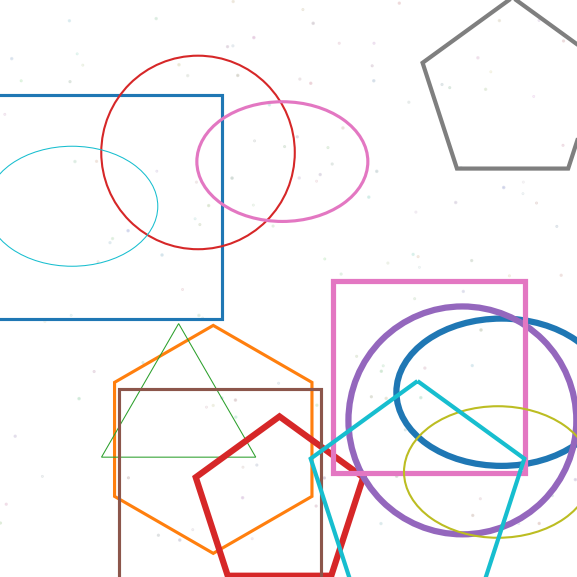[{"shape": "square", "thickness": 1.5, "radius": 0.97, "center": [0.191, 0.64]}, {"shape": "oval", "thickness": 3, "radius": 0.91, "center": [0.869, 0.32]}, {"shape": "hexagon", "thickness": 1.5, "radius": 0.99, "center": [0.369, 0.238]}, {"shape": "triangle", "thickness": 0.5, "radius": 0.77, "center": [0.309, 0.285]}, {"shape": "pentagon", "thickness": 3, "radius": 0.76, "center": [0.484, 0.126]}, {"shape": "circle", "thickness": 1, "radius": 0.84, "center": [0.343, 0.735]}, {"shape": "circle", "thickness": 3, "radius": 0.99, "center": [0.801, 0.271]}, {"shape": "square", "thickness": 1.5, "radius": 0.88, "center": [0.381, 0.15]}, {"shape": "oval", "thickness": 1.5, "radius": 0.74, "center": [0.489, 0.719]}, {"shape": "square", "thickness": 2.5, "radius": 0.83, "center": [0.743, 0.346]}, {"shape": "pentagon", "thickness": 2, "radius": 0.82, "center": [0.888, 0.84]}, {"shape": "oval", "thickness": 1, "radius": 0.81, "center": [0.862, 0.182]}, {"shape": "pentagon", "thickness": 2, "radius": 0.97, "center": [0.723, 0.145]}, {"shape": "oval", "thickness": 0.5, "radius": 0.74, "center": [0.125, 0.642]}]